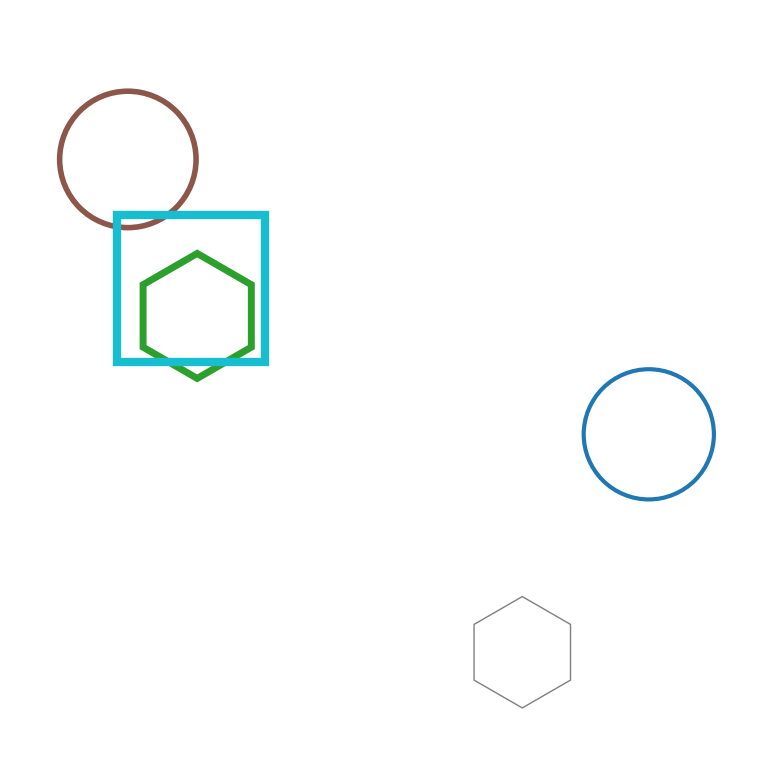[{"shape": "circle", "thickness": 1.5, "radius": 0.42, "center": [0.843, 0.436]}, {"shape": "hexagon", "thickness": 2.5, "radius": 0.41, "center": [0.256, 0.59]}, {"shape": "circle", "thickness": 2, "radius": 0.44, "center": [0.166, 0.793]}, {"shape": "hexagon", "thickness": 0.5, "radius": 0.36, "center": [0.678, 0.153]}, {"shape": "square", "thickness": 3, "radius": 0.48, "center": [0.248, 0.625]}]